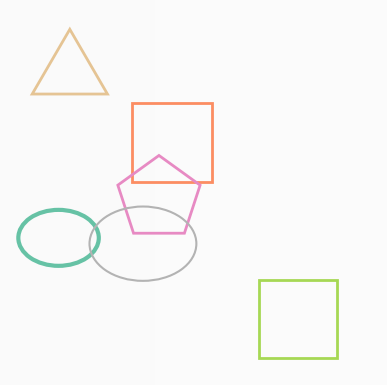[{"shape": "oval", "thickness": 3, "radius": 0.52, "center": [0.151, 0.382]}, {"shape": "square", "thickness": 2, "radius": 0.52, "center": [0.445, 0.629]}, {"shape": "pentagon", "thickness": 2, "radius": 0.56, "center": [0.41, 0.485]}, {"shape": "square", "thickness": 2, "radius": 0.51, "center": [0.769, 0.17]}, {"shape": "triangle", "thickness": 2, "radius": 0.56, "center": [0.18, 0.812]}, {"shape": "oval", "thickness": 1.5, "radius": 0.69, "center": [0.369, 0.367]}]